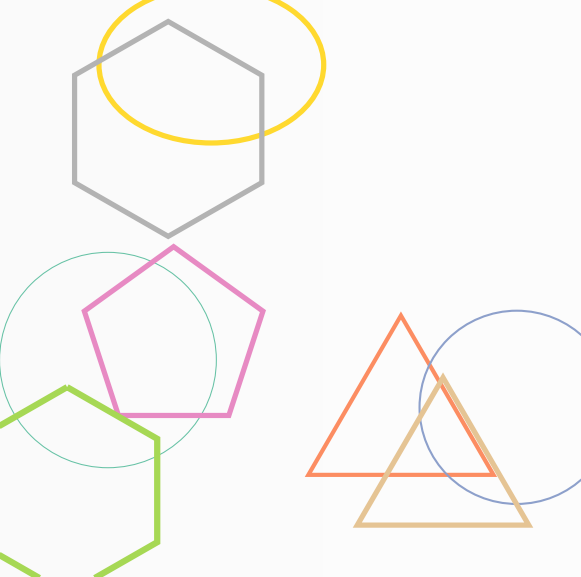[{"shape": "circle", "thickness": 0.5, "radius": 0.93, "center": [0.186, 0.376]}, {"shape": "triangle", "thickness": 2, "radius": 0.92, "center": [0.69, 0.269]}, {"shape": "circle", "thickness": 1, "radius": 0.84, "center": [0.889, 0.294]}, {"shape": "pentagon", "thickness": 2.5, "radius": 0.81, "center": [0.299, 0.41]}, {"shape": "hexagon", "thickness": 3, "radius": 0.9, "center": [0.115, 0.15]}, {"shape": "oval", "thickness": 2.5, "radius": 0.97, "center": [0.364, 0.887]}, {"shape": "triangle", "thickness": 2.5, "radius": 0.85, "center": [0.762, 0.175]}, {"shape": "hexagon", "thickness": 2.5, "radius": 0.93, "center": [0.289, 0.776]}]